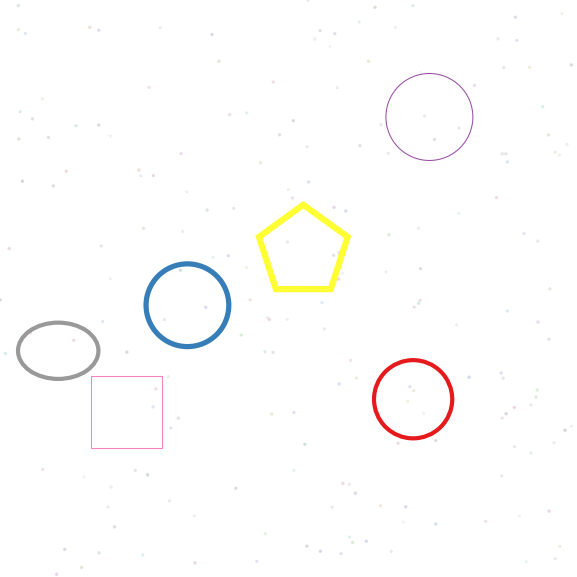[{"shape": "circle", "thickness": 2, "radius": 0.34, "center": [0.715, 0.308]}, {"shape": "circle", "thickness": 2.5, "radius": 0.36, "center": [0.325, 0.471]}, {"shape": "circle", "thickness": 0.5, "radius": 0.38, "center": [0.744, 0.797]}, {"shape": "pentagon", "thickness": 3, "radius": 0.4, "center": [0.525, 0.564]}, {"shape": "square", "thickness": 0.5, "radius": 0.31, "center": [0.219, 0.285]}, {"shape": "oval", "thickness": 2, "radius": 0.35, "center": [0.101, 0.392]}]